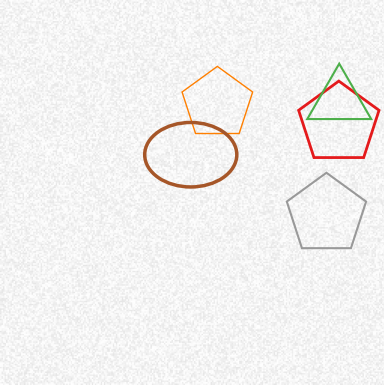[{"shape": "pentagon", "thickness": 2, "radius": 0.55, "center": [0.88, 0.68]}, {"shape": "triangle", "thickness": 1.5, "radius": 0.48, "center": [0.881, 0.739]}, {"shape": "pentagon", "thickness": 1, "radius": 0.48, "center": [0.565, 0.731]}, {"shape": "oval", "thickness": 2.5, "radius": 0.6, "center": [0.495, 0.598]}, {"shape": "pentagon", "thickness": 1.5, "radius": 0.54, "center": [0.848, 0.443]}]